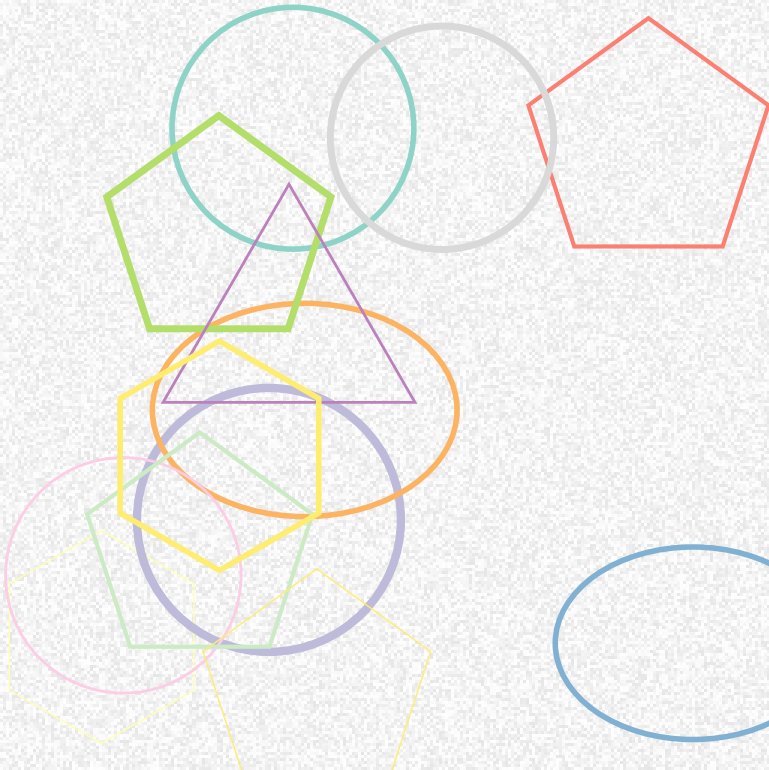[{"shape": "circle", "thickness": 2, "radius": 0.79, "center": [0.38, 0.833]}, {"shape": "hexagon", "thickness": 0.5, "radius": 0.69, "center": [0.132, 0.173]}, {"shape": "circle", "thickness": 3, "radius": 0.86, "center": [0.349, 0.325]}, {"shape": "pentagon", "thickness": 1.5, "radius": 0.82, "center": [0.842, 0.813]}, {"shape": "oval", "thickness": 2, "radius": 0.89, "center": [0.9, 0.165]}, {"shape": "oval", "thickness": 2, "radius": 0.99, "center": [0.396, 0.468]}, {"shape": "pentagon", "thickness": 2.5, "radius": 0.77, "center": [0.284, 0.697]}, {"shape": "circle", "thickness": 1, "radius": 0.76, "center": [0.16, 0.253]}, {"shape": "circle", "thickness": 2.5, "radius": 0.73, "center": [0.574, 0.821]}, {"shape": "triangle", "thickness": 1, "radius": 0.94, "center": [0.375, 0.572]}, {"shape": "pentagon", "thickness": 1.5, "radius": 0.77, "center": [0.259, 0.285]}, {"shape": "hexagon", "thickness": 2, "radius": 0.74, "center": [0.285, 0.408]}, {"shape": "pentagon", "thickness": 0.5, "radius": 0.78, "center": [0.411, 0.106]}]